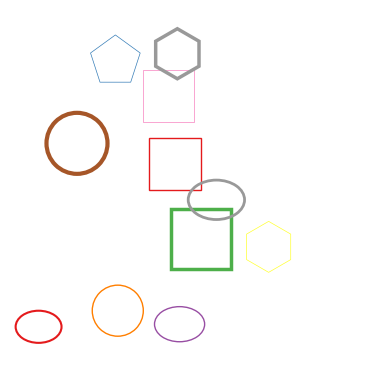[{"shape": "square", "thickness": 1, "radius": 0.34, "center": [0.455, 0.574]}, {"shape": "oval", "thickness": 1.5, "radius": 0.3, "center": [0.1, 0.151]}, {"shape": "pentagon", "thickness": 0.5, "radius": 0.34, "center": [0.3, 0.841]}, {"shape": "square", "thickness": 2.5, "radius": 0.39, "center": [0.522, 0.38]}, {"shape": "oval", "thickness": 1, "radius": 0.33, "center": [0.466, 0.158]}, {"shape": "circle", "thickness": 1, "radius": 0.33, "center": [0.306, 0.193]}, {"shape": "hexagon", "thickness": 0.5, "radius": 0.33, "center": [0.698, 0.359]}, {"shape": "circle", "thickness": 3, "radius": 0.4, "center": [0.2, 0.628]}, {"shape": "square", "thickness": 0.5, "radius": 0.33, "center": [0.438, 0.75]}, {"shape": "oval", "thickness": 2, "radius": 0.37, "center": [0.562, 0.481]}, {"shape": "hexagon", "thickness": 2.5, "radius": 0.32, "center": [0.461, 0.86]}]